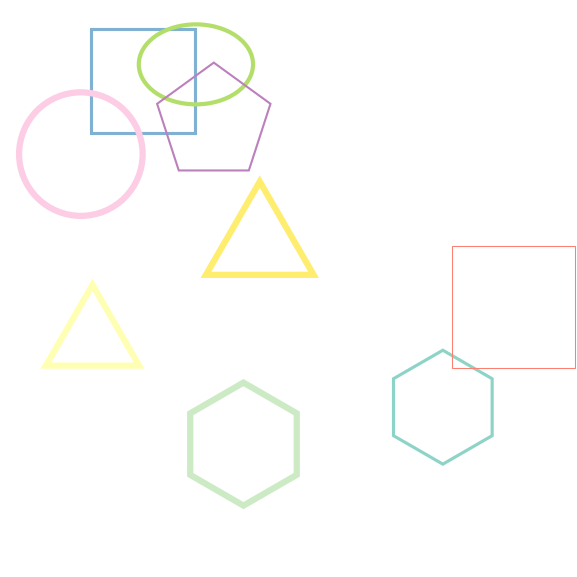[{"shape": "hexagon", "thickness": 1.5, "radius": 0.49, "center": [0.767, 0.294]}, {"shape": "triangle", "thickness": 3, "radius": 0.47, "center": [0.16, 0.413]}, {"shape": "square", "thickness": 0.5, "radius": 0.53, "center": [0.889, 0.467]}, {"shape": "square", "thickness": 1.5, "radius": 0.45, "center": [0.248, 0.858]}, {"shape": "oval", "thickness": 2, "radius": 0.49, "center": [0.339, 0.888]}, {"shape": "circle", "thickness": 3, "radius": 0.53, "center": [0.14, 0.732]}, {"shape": "pentagon", "thickness": 1, "radius": 0.52, "center": [0.37, 0.787]}, {"shape": "hexagon", "thickness": 3, "radius": 0.53, "center": [0.422, 0.23]}, {"shape": "triangle", "thickness": 3, "radius": 0.54, "center": [0.45, 0.577]}]